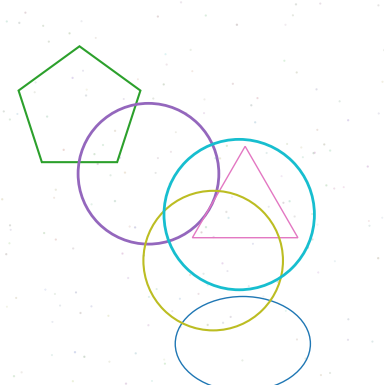[{"shape": "oval", "thickness": 1, "radius": 0.88, "center": [0.631, 0.107]}, {"shape": "pentagon", "thickness": 1.5, "radius": 0.83, "center": [0.206, 0.713]}, {"shape": "circle", "thickness": 2, "radius": 0.91, "center": [0.386, 0.549]}, {"shape": "triangle", "thickness": 1, "radius": 0.79, "center": [0.637, 0.462]}, {"shape": "circle", "thickness": 1.5, "radius": 0.91, "center": [0.554, 0.323]}, {"shape": "circle", "thickness": 2, "radius": 0.98, "center": [0.621, 0.443]}]